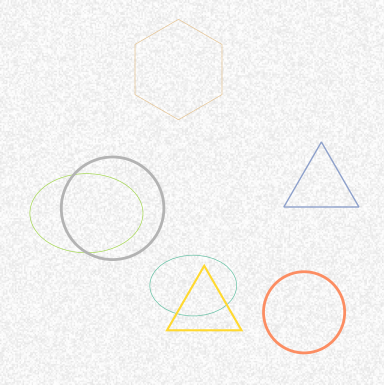[{"shape": "oval", "thickness": 0.5, "radius": 0.56, "center": [0.502, 0.258]}, {"shape": "circle", "thickness": 2, "radius": 0.53, "center": [0.79, 0.189]}, {"shape": "triangle", "thickness": 1, "radius": 0.56, "center": [0.835, 0.519]}, {"shape": "oval", "thickness": 0.5, "radius": 0.73, "center": [0.224, 0.446]}, {"shape": "triangle", "thickness": 1.5, "radius": 0.56, "center": [0.531, 0.198]}, {"shape": "hexagon", "thickness": 0.5, "radius": 0.65, "center": [0.464, 0.819]}, {"shape": "circle", "thickness": 2, "radius": 0.67, "center": [0.292, 0.459]}]